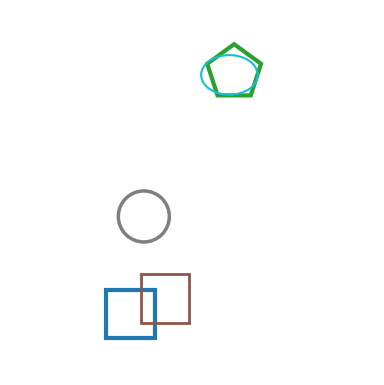[{"shape": "square", "thickness": 3, "radius": 0.32, "center": [0.339, 0.184]}, {"shape": "pentagon", "thickness": 3, "radius": 0.37, "center": [0.608, 0.812]}, {"shape": "square", "thickness": 2, "radius": 0.31, "center": [0.429, 0.225]}, {"shape": "circle", "thickness": 2.5, "radius": 0.33, "center": [0.374, 0.438]}, {"shape": "oval", "thickness": 1.5, "radius": 0.37, "center": [0.596, 0.805]}]